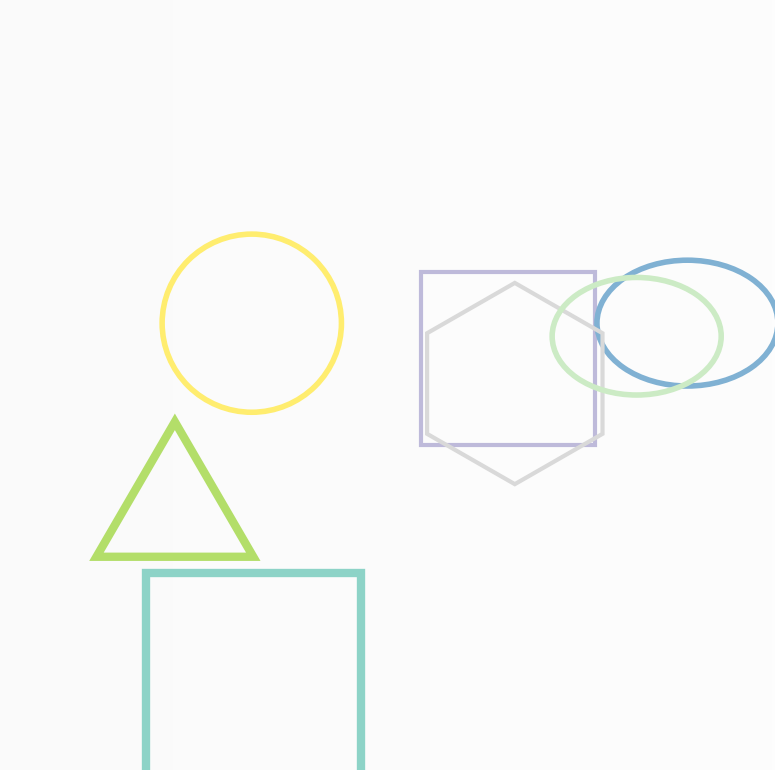[{"shape": "square", "thickness": 3, "radius": 0.69, "center": [0.327, 0.117]}, {"shape": "square", "thickness": 1.5, "radius": 0.56, "center": [0.655, 0.534]}, {"shape": "oval", "thickness": 2, "radius": 0.58, "center": [0.887, 0.58]}, {"shape": "triangle", "thickness": 3, "radius": 0.58, "center": [0.226, 0.335]}, {"shape": "hexagon", "thickness": 1.5, "radius": 0.65, "center": [0.664, 0.502]}, {"shape": "oval", "thickness": 2, "radius": 0.55, "center": [0.822, 0.563]}, {"shape": "circle", "thickness": 2, "radius": 0.58, "center": [0.325, 0.58]}]